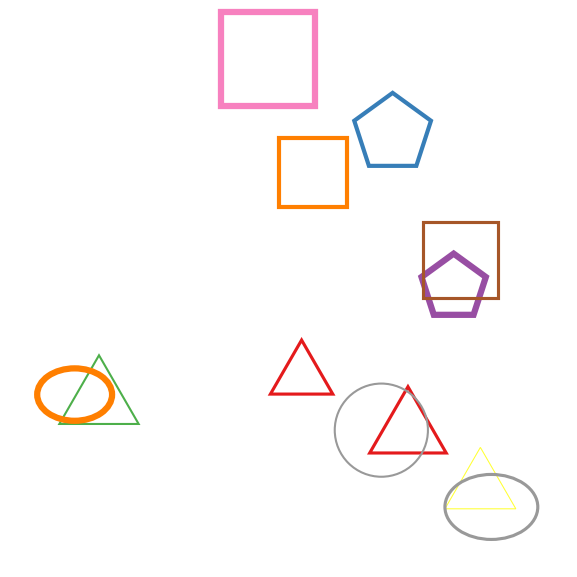[{"shape": "triangle", "thickness": 1.5, "radius": 0.38, "center": [0.706, 0.253]}, {"shape": "triangle", "thickness": 1.5, "radius": 0.31, "center": [0.522, 0.348]}, {"shape": "pentagon", "thickness": 2, "radius": 0.35, "center": [0.68, 0.768]}, {"shape": "triangle", "thickness": 1, "radius": 0.4, "center": [0.171, 0.305]}, {"shape": "pentagon", "thickness": 3, "radius": 0.29, "center": [0.786, 0.501]}, {"shape": "square", "thickness": 2, "radius": 0.3, "center": [0.542, 0.701]}, {"shape": "oval", "thickness": 3, "radius": 0.32, "center": [0.129, 0.316]}, {"shape": "triangle", "thickness": 0.5, "radius": 0.35, "center": [0.832, 0.154]}, {"shape": "square", "thickness": 1.5, "radius": 0.33, "center": [0.797, 0.549]}, {"shape": "square", "thickness": 3, "radius": 0.41, "center": [0.464, 0.897]}, {"shape": "circle", "thickness": 1, "radius": 0.4, "center": [0.66, 0.254]}, {"shape": "oval", "thickness": 1.5, "radius": 0.4, "center": [0.851, 0.121]}]